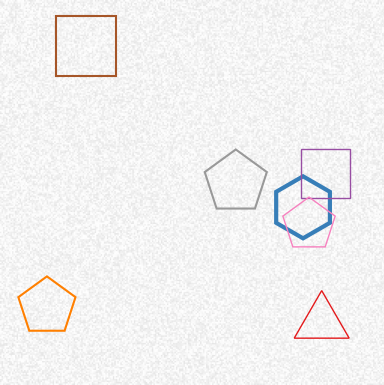[{"shape": "triangle", "thickness": 1, "radius": 0.41, "center": [0.836, 0.163]}, {"shape": "hexagon", "thickness": 3, "radius": 0.4, "center": [0.787, 0.462]}, {"shape": "square", "thickness": 1, "radius": 0.32, "center": [0.845, 0.55]}, {"shape": "pentagon", "thickness": 1.5, "radius": 0.39, "center": [0.122, 0.204]}, {"shape": "square", "thickness": 1.5, "radius": 0.39, "center": [0.223, 0.88]}, {"shape": "pentagon", "thickness": 1, "radius": 0.36, "center": [0.803, 0.417]}, {"shape": "pentagon", "thickness": 1.5, "radius": 0.42, "center": [0.612, 0.527]}]